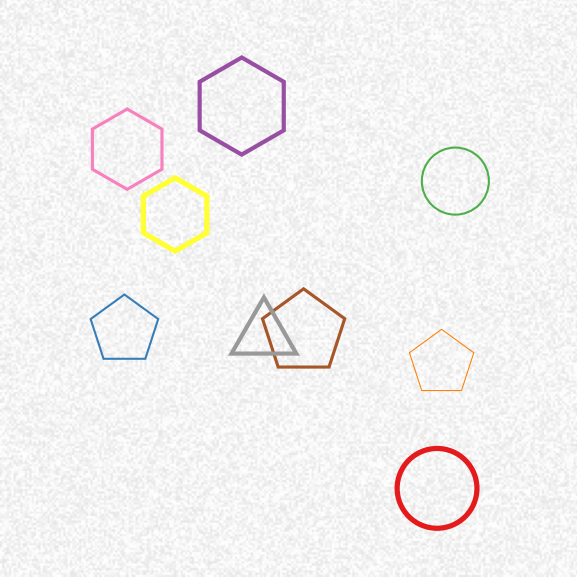[{"shape": "circle", "thickness": 2.5, "radius": 0.35, "center": [0.757, 0.153]}, {"shape": "pentagon", "thickness": 1, "radius": 0.31, "center": [0.215, 0.428]}, {"shape": "circle", "thickness": 1, "radius": 0.29, "center": [0.788, 0.686]}, {"shape": "hexagon", "thickness": 2, "radius": 0.42, "center": [0.419, 0.815]}, {"shape": "pentagon", "thickness": 0.5, "radius": 0.29, "center": [0.765, 0.37]}, {"shape": "hexagon", "thickness": 2.5, "radius": 0.32, "center": [0.303, 0.628]}, {"shape": "pentagon", "thickness": 1.5, "radius": 0.37, "center": [0.526, 0.424]}, {"shape": "hexagon", "thickness": 1.5, "radius": 0.35, "center": [0.22, 0.741]}, {"shape": "triangle", "thickness": 2, "radius": 0.32, "center": [0.457, 0.419]}]